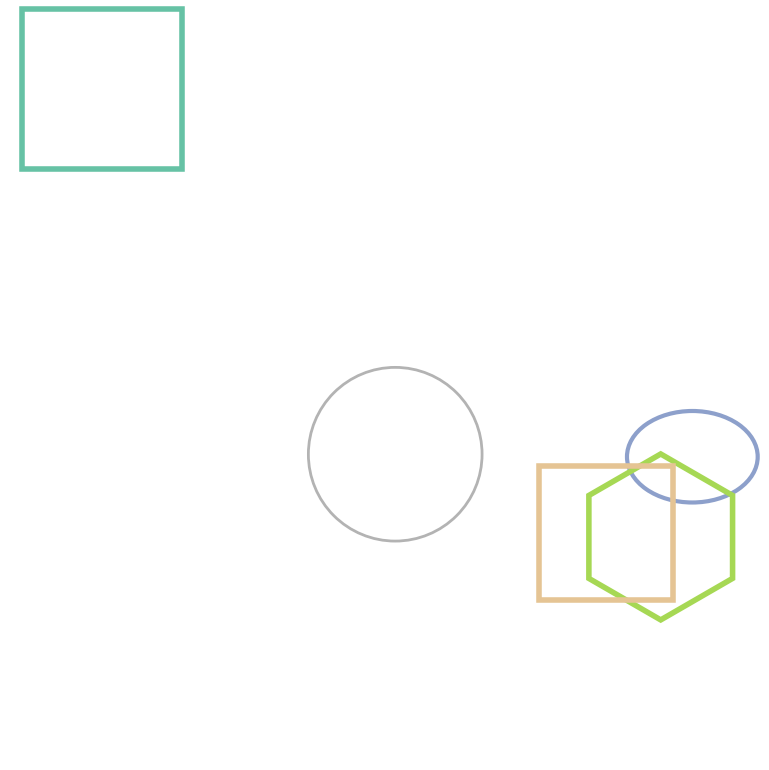[{"shape": "square", "thickness": 2, "radius": 0.52, "center": [0.132, 0.884]}, {"shape": "oval", "thickness": 1.5, "radius": 0.42, "center": [0.899, 0.407]}, {"shape": "hexagon", "thickness": 2, "radius": 0.54, "center": [0.858, 0.303]}, {"shape": "square", "thickness": 2, "radius": 0.44, "center": [0.787, 0.308]}, {"shape": "circle", "thickness": 1, "radius": 0.56, "center": [0.513, 0.41]}]